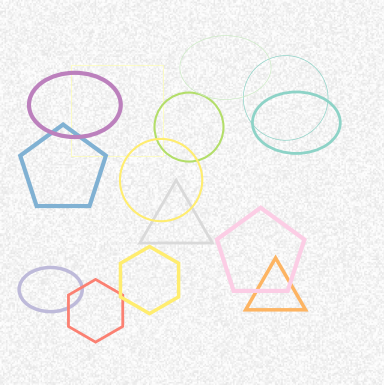[{"shape": "circle", "thickness": 0.5, "radius": 0.55, "center": [0.742, 0.746]}, {"shape": "oval", "thickness": 2, "radius": 0.57, "center": [0.77, 0.681]}, {"shape": "square", "thickness": 0.5, "radius": 0.59, "center": [0.304, 0.712]}, {"shape": "oval", "thickness": 2.5, "radius": 0.41, "center": [0.132, 0.248]}, {"shape": "hexagon", "thickness": 2, "radius": 0.41, "center": [0.248, 0.193]}, {"shape": "pentagon", "thickness": 3, "radius": 0.58, "center": [0.164, 0.559]}, {"shape": "triangle", "thickness": 2.5, "radius": 0.45, "center": [0.716, 0.24]}, {"shape": "circle", "thickness": 1.5, "radius": 0.45, "center": [0.491, 0.67]}, {"shape": "pentagon", "thickness": 3, "radius": 0.6, "center": [0.677, 0.341]}, {"shape": "triangle", "thickness": 2, "radius": 0.54, "center": [0.458, 0.423]}, {"shape": "oval", "thickness": 3, "radius": 0.6, "center": [0.194, 0.728]}, {"shape": "oval", "thickness": 0.5, "radius": 0.59, "center": [0.586, 0.825]}, {"shape": "hexagon", "thickness": 2.5, "radius": 0.44, "center": [0.388, 0.273]}, {"shape": "circle", "thickness": 1.5, "radius": 0.53, "center": [0.418, 0.532]}]